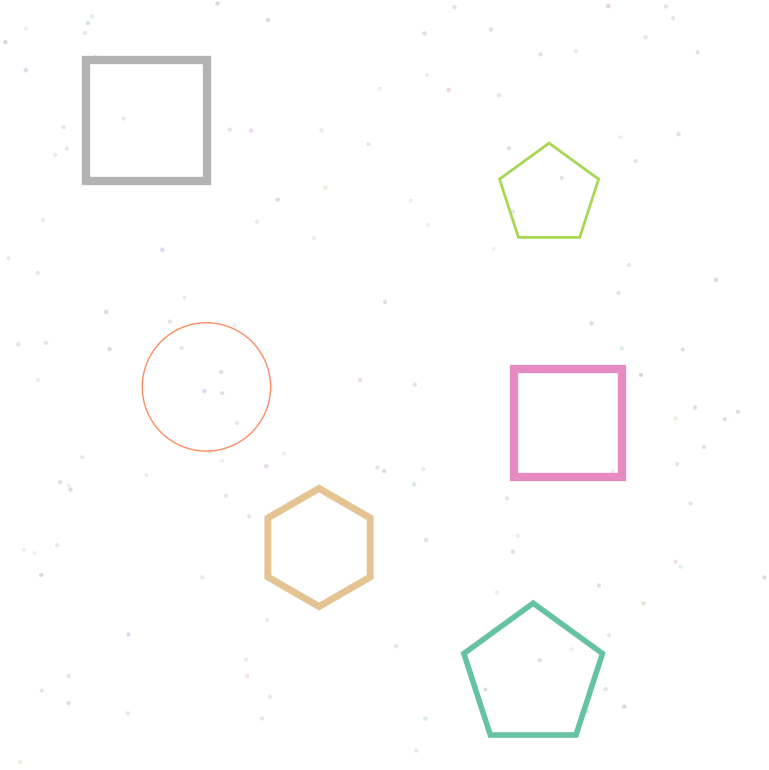[{"shape": "pentagon", "thickness": 2, "radius": 0.47, "center": [0.692, 0.122]}, {"shape": "circle", "thickness": 0.5, "radius": 0.42, "center": [0.268, 0.497]}, {"shape": "square", "thickness": 3, "radius": 0.35, "center": [0.738, 0.45]}, {"shape": "pentagon", "thickness": 1, "radius": 0.34, "center": [0.713, 0.746]}, {"shape": "hexagon", "thickness": 2.5, "radius": 0.38, "center": [0.414, 0.289]}, {"shape": "square", "thickness": 3, "radius": 0.39, "center": [0.19, 0.844]}]